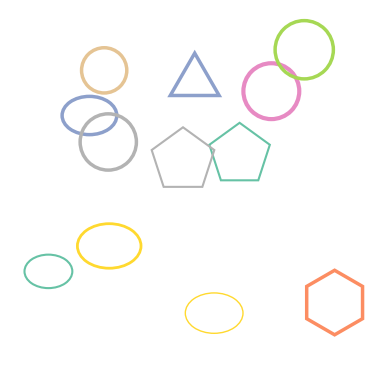[{"shape": "oval", "thickness": 1.5, "radius": 0.31, "center": [0.126, 0.295]}, {"shape": "pentagon", "thickness": 1.5, "radius": 0.41, "center": [0.622, 0.598]}, {"shape": "hexagon", "thickness": 2.5, "radius": 0.42, "center": [0.869, 0.214]}, {"shape": "triangle", "thickness": 2.5, "radius": 0.37, "center": [0.506, 0.789]}, {"shape": "oval", "thickness": 2.5, "radius": 0.35, "center": [0.232, 0.7]}, {"shape": "circle", "thickness": 3, "radius": 0.36, "center": [0.705, 0.763]}, {"shape": "circle", "thickness": 2.5, "radius": 0.38, "center": [0.79, 0.871]}, {"shape": "oval", "thickness": 2, "radius": 0.41, "center": [0.284, 0.361]}, {"shape": "oval", "thickness": 1, "radius": 0.37, "center": [0.556, 0.187]}, {"shape": "circle", "thickness": 2.5, "radius": 0.29, "center": [0.271, 0.817]}, {"shape": "circle", "thickness": 2.5, "radius": 0.37, "center": [0.281, 0.631]}, {"shape": "pentagon", "thickness": 1.5, "radius": 0.43, "center": [0.475, 0.584]}]